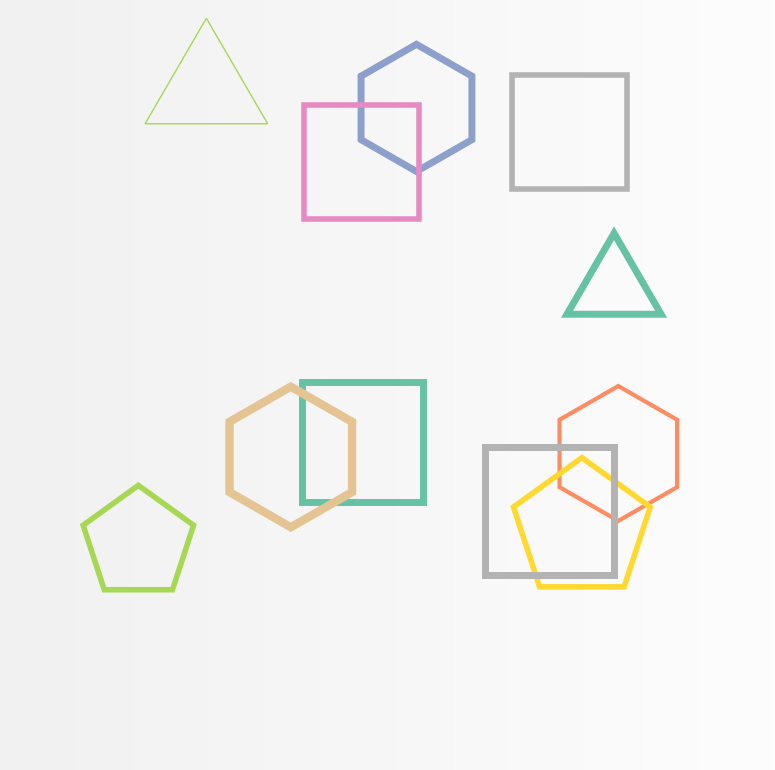[{"shape": "triangle", "thickness": 2.5, "radius": 0.35, "center": [0.792, 0.627]}, {"shape": "square", "thickness": 2.5, "radius": 0.39, "center": [0.468, 0.426]}, {"shape": "hexagon", "thickness": 1.5, "radius": 0.44, "center": [0.798, 0.411]}, {"shape": "hexagon", "thickness": 2.5, "radius": 0.41, "center": [0.537, 0.86]}, {"shape": "square", "thickness": 2, "radius": 0.37, "center": [0.467, 0.789]}, {"shape": "pentagon", "thickness": 2, "radius": 0.37, "center": [0.179, 0.295]}, {"shape": "triangle", "thickness": 0.5, "radius": 0.46, "center": [0.266, 0.885]}, {"shape": "pentagon", "thickness": 2, "radius": 0.46, "center": [0.751, 0.313]}, {"shape": "hexagon", "thickness": 3, "radius": 0.46, "center": [0.375, 0.407]}, {"shape": "square", "thickness": 2, "radius": 0.37, "center": [0.735, 0.829]}, {"shape": "square", "thickness": 2.5, "radius": 0.42, "center": [0.71, 0.337]}]